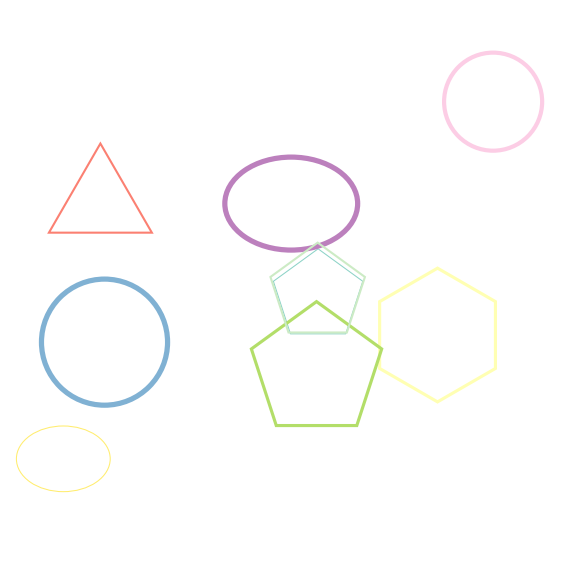[{"shape": "pentagon", "thickness": 0.5, "radius": 0.41, "center": [0.551, 0.487]}, {"shape": "hexagon", "thickness": 1.5, "radius": 0.58, "center": [0.758, 0.419]}, {"shape": "triangle", "thickness": 1, "radius": 0.51, "center": [0.174, 0.648]}, {"shape": "circle", "thickness": 2.5, "radius": 0.55, "center": [0.181, 0.407]}, {"shape": "pentagon", "thickness": 1.5, "radius": 0.59, "center": [0.548, 0.358]}, {"shape": "circle", "thickness": 2, "radius": 0.42, "center": [0.854, 0.823]}, {"shape": "oval", "thickness": 2.5, "radius": 0.58, "center": [0.504, 0.647]}, {"shape": "pentagon", "thickness": 1, "radius": 0.43, "center": [0.55, 0.493]}, {"shape": "oval", "thickness": 0.5, "radius": 0.41, "center": [0.11, 0.205]}]